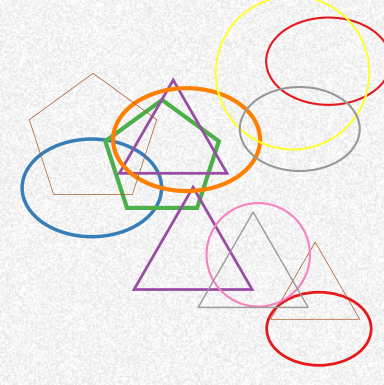[{"shape": "oval", "thickness": 2, "radius": 0.68, "center": [0.828, 0.146]}, {"shape": "oval", "thickness": 1.5, "radius": 0.81, "center": [0.853, 0.841]}, {"shape": "oval", "thickness": 2.5, "radius": 0.91, "center": [0.239, 0.512]}, {"shape": "pentagon", "thickness": 3, "radius": 0.77, "center": [0.421, 0.585]}, {"shape": "triangle", "thickness": 2, "radius": 0.89, "center": [0.502, 0.337]}, {"shape": "triangle", "thickness": 2, "radius": 0.81, "center": [0.45, 0.631]}, {"shape": "oval", "thickness": 3, "radius": 0.95, "center": [0.485, 0.637]}, {"shape": "circle", "thickness": 1.5, "radius": 1.0, "center": [0.76, 0.811]}, {"shape": "pentagon", "thickness": 0.5, "radius": 0.87, "center": [0.242, 0.636]}, {"shape": "triangle", "thickness": 0.5, "radius": 0.67, "center": [0.819, 0.238]}, {"shape": "circle", "thickness": 1.5, "radius": 0.67, "center": [0.671, 0.338]}, {"shape": "oval", "thickness": 1.5, "radius": 0.78, "center": [0.779, 0.665]}, {"shape": "triangle", "thickness": 1, "radius": 0.82, "center": [0.657, 0.284]}]